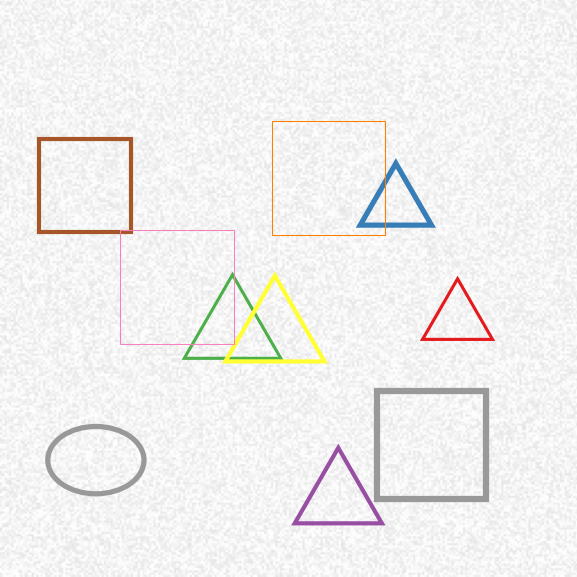[{"shape": "triangle", "thickness": 1.5, "radius": 0.35, "center": [0.792, 0.446]}, {"shape": "triangle", "thickness": 2.5, "radius": 0.36, "center": [0.685, 0.645]}, {"shape": "triangle", "thickness": 1.5, "radius": 0.48, "center": [0.403, 0.427]}, {"shape": "triangle", "thickness": 2, "radius": 0.44, "center": [0.586, 0.137]}, {"shape": "square", "thickness": 0.5, "radius": 0.49, "center": [0.569, 0.691]}, {"shape": "triangle", "thickness": 2, "radius": 0.5, "center": [0.476, 0.423]}, {"shape": "square", "thickness": 2, "radius": 0.4, "center": [0.147, 0.678]}, {"shape": "square", "thickness": 0.5, "radius": 0.5, "center": [0.306, 0.502]}, {"shape": "oval", "thickness": 2.5, "radius": 0.42, "center": [0.166, 0.202]}, {"shape": "square", "thickness": 3, "radius": 0.47, "center": [0.747, 0.229]}]